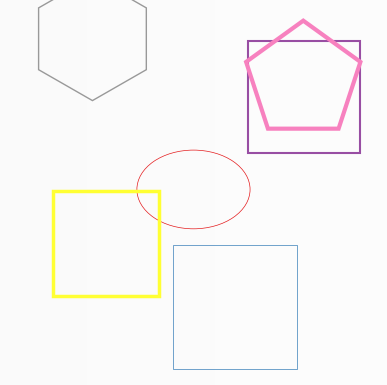[{"shape": "oval", "thickness": 0.5, "radius": 0.73, "center": [0.499, 0.508]}, {"shape": "square", "thickness": 0.5, "radius": 0.8, "center": [0.607, 0.204]}, {"shape": "square", "thickness": 1.5, "radius": 0.73, "center": [0.784, 0.748]}, {"shape": "square", "thickness": 2.5, "radius": 0.68, "center": [0.273, 0.368]}, {"shape": "pentagon", "thickness": 3, "radius": 0.78, "center": [0.783, 0.791]}, {"shape": "hexagon", "thickness": 1, "radius": 0.8, "center": [0.239, 0.899]}]